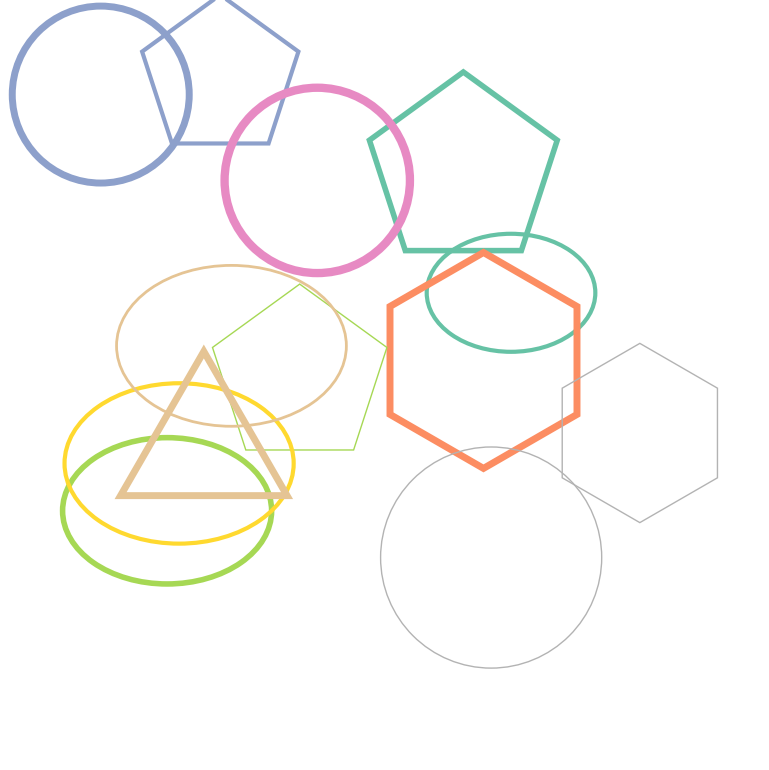[{"shape": "oval", "thickness": 1.5, "radius": 0.55, "center": [0.664, 0.62]}, {"shape": "pentagon", "thickness": 2, "radius": 0.64, "center": [0.602, 0.778]}, {"shape": "hexagon", "thickness": 2.5, "radius": 0.7, "center": [0.628, 0.532]}, {"shape": "circle", "thickness": 2.5, "radius": 0.57, "center": [0.131, 0.877]}, {"shape": "pentagon", "thickness": 1.5, "radius": 0.53, "center": [0.286, 0.9]}, {"shape": "circle", "thickness": 3, "radius": 0.6, "center": [0.412, 0.766]}, {"shape": "oval", "thickness": 2, "radius": 0.68, "center": [0.217, 0.337]}, {"shape": "pentagon", "thickness": 0.5, "radius": 0.6, "center": [0.389, 0.512]}, {"shape": "oval", "thickness": 1.5, "radius": 0.74, "center": [0.233, 0.398]}, {"shape": "oval", "thickness": 1, "radius": 0.75, "center": [0.301, 0.551]}, {"shape": "triangle", "thickness": 2.5, "radius": 0.62, "center": [0.265, 0.419]}, {"shape": "hexagon", "thickness": 0.5, "radius": 0.58, "center": [0.831, 0.438]}, {"shape": "circle", "thickness": 0.5, "radius": 0.72, "center": [0.638, 0.276]}]